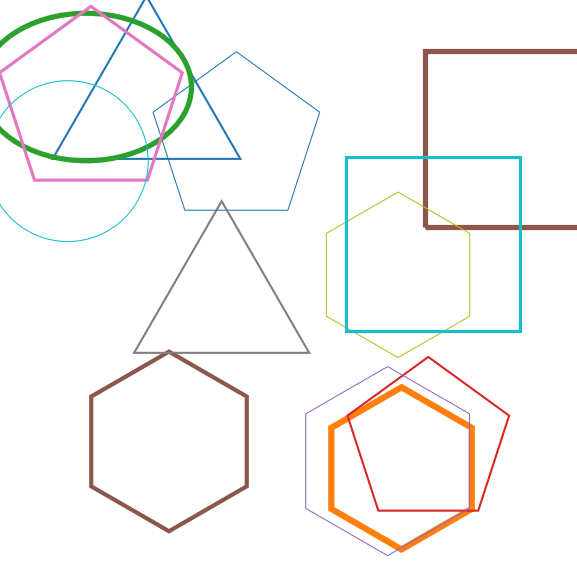[{"shape": "triangle", "thickness": 1, "radius": 0.94, "center": [0.254, 0.818]}, {"shape": "pentagon", "thickness": 0.5, "radius": 0.76, "center": [0.409, 0.758]}, {"shape": "hexagon", "thickness": 3, "radius": 0.7, "center": [0.695, 0.188]}, {"shape": "oval", "thickness": 2.5, "radius": 0.91, "center": [0.149, 0.848]}, {"shape": "pentagon", "thickness": 1, "radius": 0.74, "center": [0.742, 0.234]}, {"shape": "hexagon", "thickness": 0.5, "radius": 0.82, "center": [0.671, 0.201]}, {"shape": "square", "thickness": 2.5, "radius": 0.77, "center": [0.888, 0.758]}, {"shape": "hexagon", "thickness": 2, "radius": 0.78, "center": [0.293, 0.235]}, {"shape": "pentagon", "thickness": 1.5, "radius": 0.83, "center": [0.157, 0.822]}, {"shape": "triangle", "thickness": 1, "radius": 0.88, "center": [0.384, 0.476]}, {"shape": "hexagon", "thickness": 0.5, "radius": 0.72, "center": [0.689, 0.523]}, {"shape": "square", "thickness": 1.5, "radius": 0.75, "center": [0.75, 0.577]}, {"shape": "circle", "thickness": 0.5, "radius": 0.7, "center": [0.117, 0.72]}]